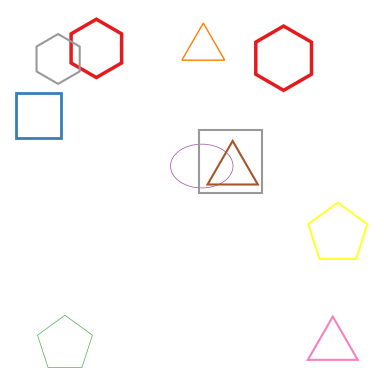[{"shape": "hexagon", "thickness": 2.5, "radius": 0.42, "center": [0.737, 0.849]}, {"shape": "hexagon", "thickness": 2.5, "radius": 0.38, "center": [0.25, 0.874]}, {"shape": "square", "thickness": 2, "radius": 0.29, "center": [0.1, 0.699]}, {"shape": "pentagon", "thickness": 0.5, "radius": 0.37, "center": [0.169, 0.106]}, {"shape": "oval", "thickness": 0.5, "radius": 0.41, "center": [0.524, 0.569]}, {"shape": "triangle", "thickness": 1, "radius": 0.32, "center": [0.528, 0.876]}, {"shape": "pentagon", "thickness": 1.5, "radius": 0.4, "center": [0.877, 0.393]}, {"shape": "triangle", "thickness": 1.5, "radius": 0.38, "center": [0.604, 0.558]}, {"shape": "triangle", "thickness": 1.5, "radius": 0.37, "center": [0.864, 0.103]}, {"shape": "square", "thickness": 1.5, "radius": 0.41, "center": [0.598, 0.58]}, {"shape": "hexagon", "thickness": 1.5, "radius": 0.32, "center": [0.151, 0.847]}]